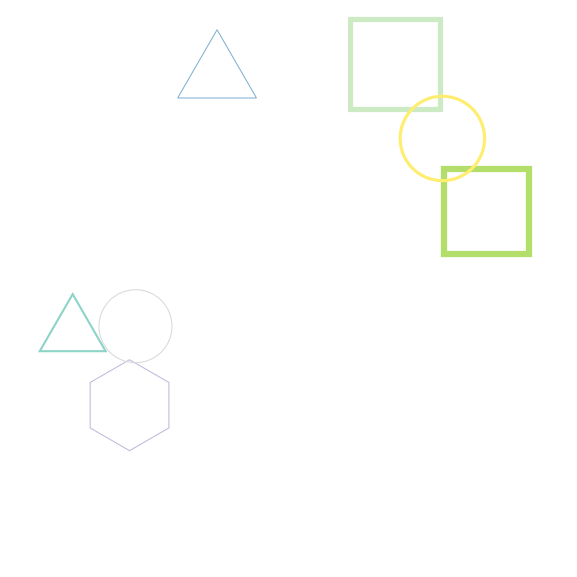[{"shape": "triangle", "thickness": 1, "radius": 0.33, "center": [0.126, 0.424]}, {"shape": "hexagon", "thickness": 0.5, "radius": 0.39, "center": [0.224, 0.297]}, {"shape": "triangle", "thickness": 0.5, "radius": 0.39, "center": [0.376, 0.869]}, {"shape": "square", "thickness": 3, "radius": 0.37, "center": [0.842, 0.633]}, {"shape": "circle", "thickness": 0.5, "radius": 0.32, "center": [0.235, 0.434]}, {"shape": "square", "thickness": 2.5, "radius": 0.39, "center": [0.683, 0.889]}, {"shape": "circle", "thickness": 1.5, "radius": 0.37, "center": [0.766, 0.759]}]